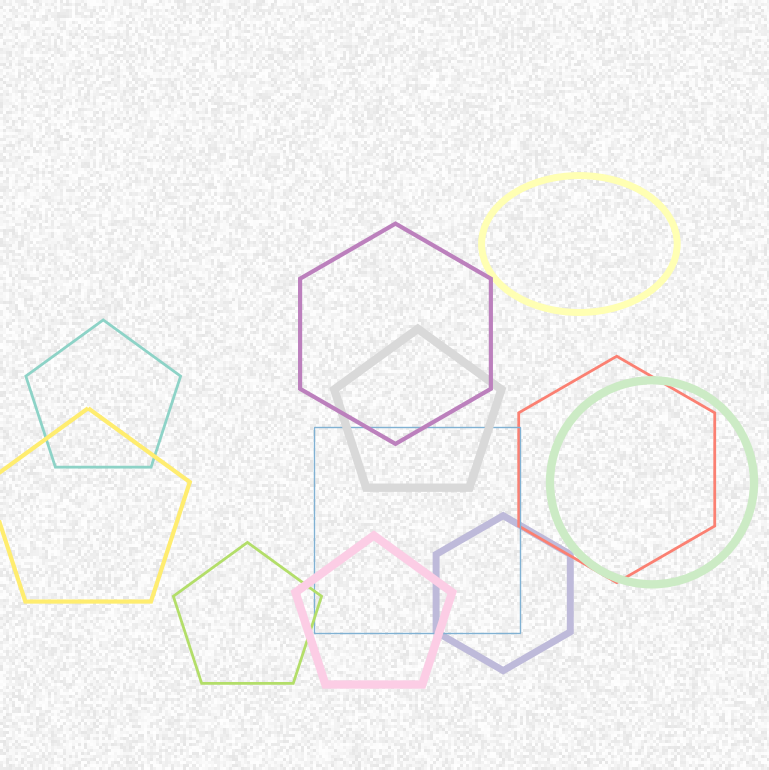[{"shape": "pentagon", "thickness": 1, "radius": 0.53, "center": [0.134, 0.479]}, {"shape": "oval", "thickness": 2.5, "radius": 0.64, "center": [0.752, 0.683]}, {"shape": "hexagon", "thickness": 2.5, "radius": 0.5, "center": [0.654, 0.23]}, {"shape": "hexagon", "thickness": 1, "radius": 0.73, "center": [0.801, 0.39]}, {"shape": "square", "thickness": 0.5, "radius": 0.67, "center": [0.542, 0.312]}, {"shape": "pentagon", "thickness": 1, "radius": 0.51, "center": [0.321, 0.194]}, {"shape": "pentagon", "thickness": 3, "radius": 0.53, "center": [0.485, 0.198]}, {"shape": "pentagon", "thickness": 3, "radius": 0.57, "center": [0.543, 0.459]}, {"shape": "hexagon", "thickness": 1.5, "radius": 0.72, "center": [0.514, 0.567]}, {"shape": "circle", "thickness": 3, "radius": 0.66, "center": [0.847, 0.374]}, {"shape": "pentagon", "thickness": 1.5, "radius": 0.69, "center": [0.114, 0.331]}]